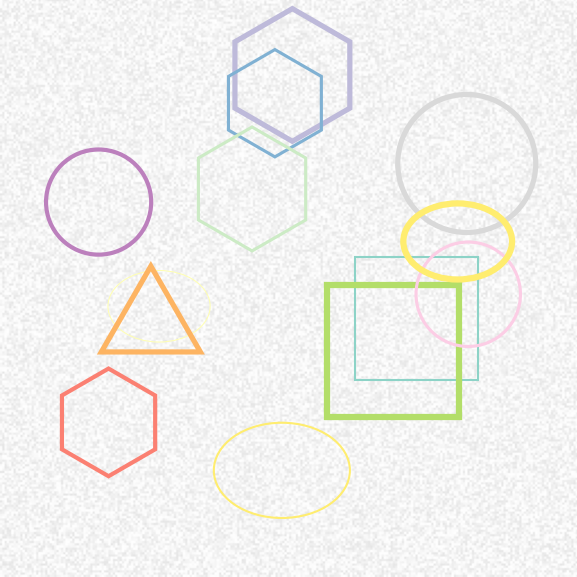[{"shape": "square", "thickness": 1, "radius": 0.53, "center": [0.722, 0.448]}, {"shape": "oval", "thickness": 0.5, "radius": 0.44, "center": [0.275, 0.469]}, {"shape": "hexagon", "thickness": 2.5, "radius": 0.57, "center": [0.506, 0.869]}, {"shape": "hexagon", "thickness": 2, "radius": 0.47, "center": [0.188, 0.268]}, {"shape": "hexagon", "thickness": 1.5, "radius": 0.46, "center": [0.476, 0.82]}, {"shape": "triangle", "thickness": 2.5, "radius": 0.5, "center": [0.261, 0.439]}, {"shape": "square", "thickness": 3, "radius": 0.57, "center": [0.68, 0.391]}, {"shape": "circle", "thickness": 1.5, "radius": 0.45, "center": [0.811, 0.49]}, {"shape": "circle", "thickness": 2.5, "radius": 0.6, "center": [0.808, 0.716]}, {"shape": "circle", "thickness": 2, "radius": 0.46, "center": [0.171, 0.649]}, {"shape": "hexagon", "thickness": 1.5, "radius": 0.54, "center": [0.436, 0.672]}, {"shape": "oval", "thickness": 1, "radius": 0.59, "center": [0.488, 0.185]}, {"shape": "oval", "thickness": 3, "radius": 0.47, "center": [0.793, 0.581]}]